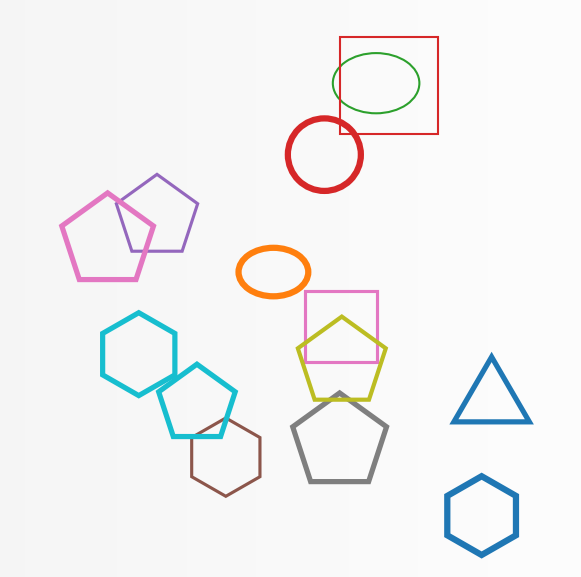[{"shape": "triangle", "thickness": 2.5, "radius": 0.37, "center": [0.846, 0.306]}, {"shape": "hexagon", "thickness": 3, "radius": 0.34, "center": [0.829, 0.106]}, {"shape": "oval", "thickness": 3, "radius": 0.3, "center": [0.47, 0.528]}, {"shape": "oval", "thickness": 1, "radius": 0.37, "center": [0.647, 0.855]}, {"shape": "square", "thickness": 1, "radius": 0.42, "center": [0.67, 0.852]}, {"shape": "circle", "thickness": 3, "radius": 0.31, "center": [0.558, 0.731]}, {"shape": "pentagon", "thickness": 1.5, "radius": 0.37, "center": [0.27, 0.624]}, {"shape": "hexagon", "thickness": 1.5, "radius": 0.34, "center": [0.389, 0.208]}, {"shape": "square", "thickness": 1.5, "radius": 0.31, "center": [0.586, 0.434]}, {"shape": "pentagon", "thickness": 2.5, "radius": 0.41, "center": [0.185, 0.582]}, {"shape": "pentagon", "thickness": 2.5, "radius": 0.42, "center": [0.584, 0.234]}, {"shape": "pentagon", "thickness": 2, "radius": 0.4, "center": [0.588, 0.371]}, {"shape": "pentagon", "thickness": 2.5, "radius": 0.35, "center": [0.339, 0.299]}, {"shape": "hexagon", "thickness": 2.5, "radius": 0.36, "center": [0.239, 0.386]}]